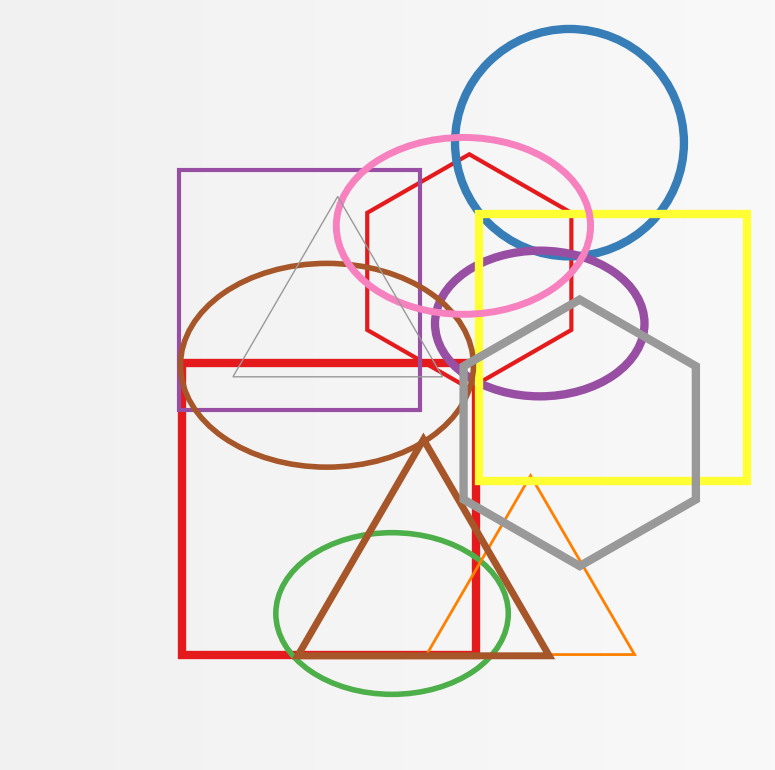[{"shape": "square", "thickness": 3, "radius": 0.95, "center": [0.424, 0.339]}, {"shape": "hexagon", "thickness": 1.5, "radius": 0.76, "center": [0.606, 0.648]}, {"shape": "circle", "thickness": 3, "radius": 0.74, "center": [0.735, 0.815]}, {"shape": "oval", "thickness": 2, "radius": 0.75, "center": [0.506, 0.203]}, {"shape": "square", "thickness": 1.5, "radius": 0.78, "center": [0.387, 0.623]}, {"shape": "oval", "thickness": 3, "radius": 0.68, "center": [0.696, 0.58]}, {"shape": "triangle", "thickness": 1, "radius": 0.77, "center": [0.685, 0.227]}, {"shape": "square", "thickness": 3, "radius": 0.87, "center": [0.791, 0.548]}, {"shape": "triangle", "thickness": 2.5, "radius": 0.94, "center": [0.546, 0.242]}, {"shape": "oval", "thickness": 2, "radius": 0.95, "center": [0.422, 0.526]}, {"shape": "oval", "thickness": 2.5, "radius": 0.82, "center": [0.598, 0.707]}, {"shape": "triangle", "thickness": 0.5, "radius": 0.78, "center": [0.436, 0.589]}, {"shape": "hexagon", "thickness": 3, "radius": 0.87, "center": [0.748, 0.438]}]